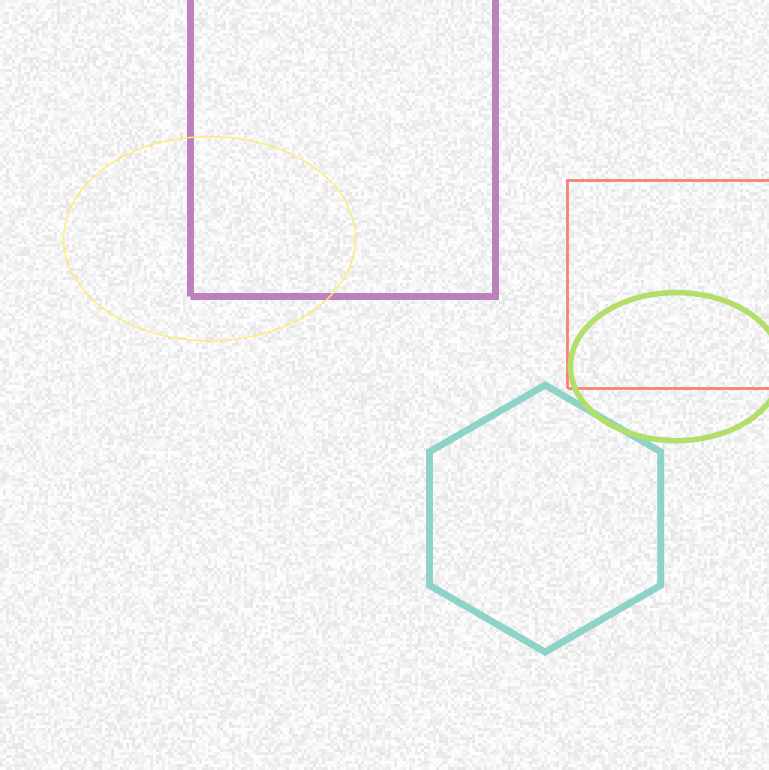[{"shape": "hexagon", "thickness": 2.5, "radius": 0.87, "center": [0.708, 0.327]}, {"shape": "square", "thickness": 1, "radius": 0.67, "center": [0.871, 0.631]}, {"shape": "oval", "thickness": 2, "radius": 0.69, "center": [0.878, 0.524]}, {"shape": "square", "thickness": 2.5, "radius": 0.99, "center": [0.445, 0.813]}, {"shape": "oval", "thickness": 0.5, "radius": 0.95, "center": [0.272, 0.69]}]